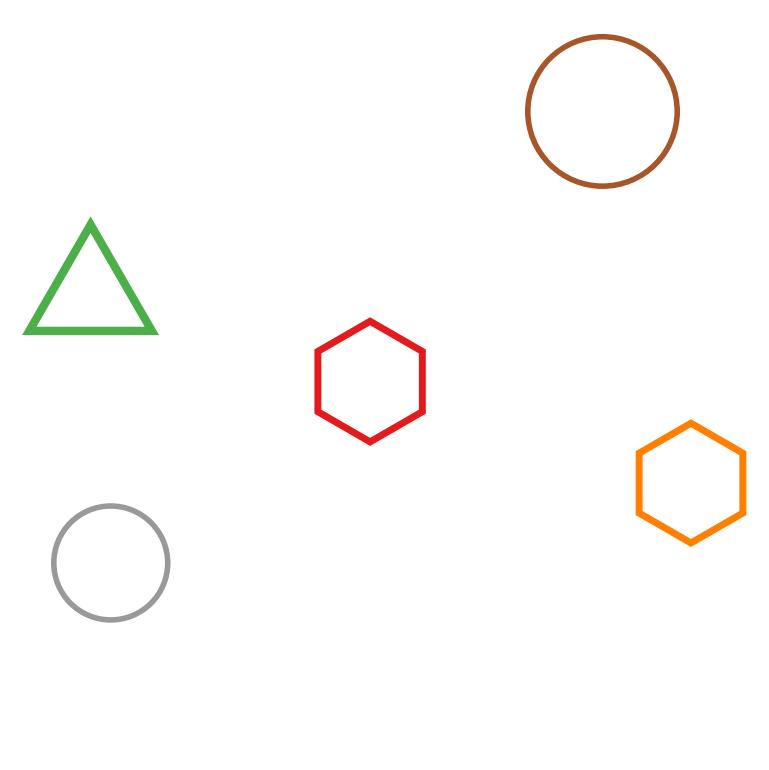[{"shape": "hexagon", "thickness": 2.5, "radius": 0.39, "center": [0.481, 0.504]}, {"shape": "triangle", "thickness": 3, "radius": 0.46, "center": [0.118, 0.616]}, {"shape": "hexagon", "thickness": 2.5, "radius": 0.39, "center": [0.897, 0.373]}, {"shape": "circle", "thickness": 2, "radius": 0.49, "center": [0.782, 0.855]}, {"shape": "circle", "thickness": 2, "radius": 0.37, "center": [0.144, 0.269]}]